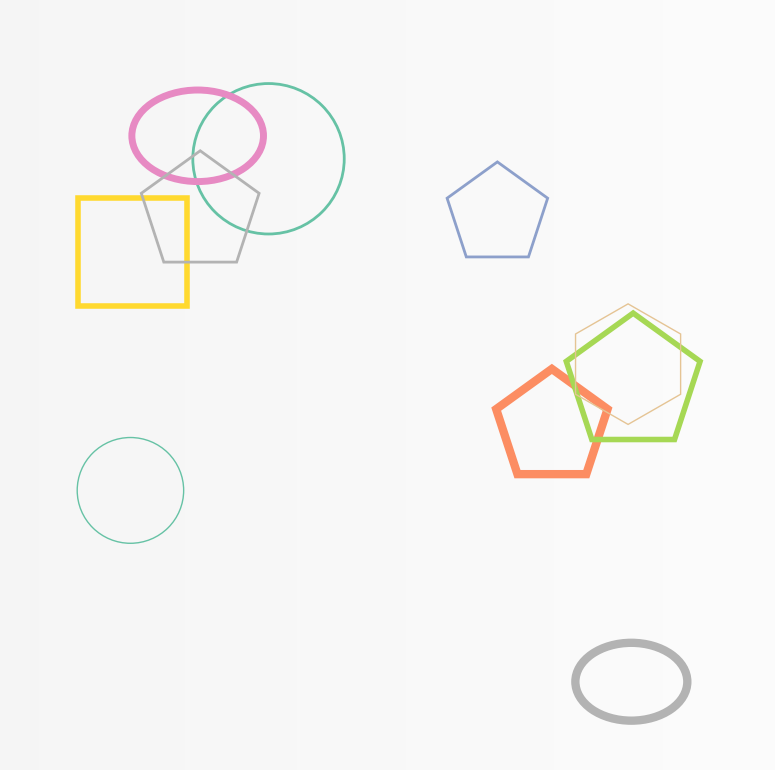[{"shape": "circle", "thickness": 0.5, "radius": 0.34, "center": [0.168, 0.363]}, {"shape": "circle", "thickness": 1, "radius": 0.49, "center": [0.346, 0.794]}, {"shape": "pentagon", "thickness": 3, "radius": 0.38, "center": [0.712, 0.445]}, {"shape": "pentagon", "thickness": 1, "radius": 0.34, "center": [0.642, 0.722]}, {"shape": "oval", "thickness": 2.5, "radius": 0.42, "center": [0.255, 0.824]}, {"shape": "pentagon", "thickness": 2, "radius": 0.45, "center": [0.817, 0.503]}, {"shape": "square", "thickness": 2, "radius": 0.35, "center": [0.171, 0.673]}, {"shape": "hexagon", "thickness": 0.5, "radius": 0.39, "center": [0.81, 0.527]}, {"shape": "pentagon", "thickness": 1, "radius": 0.4, "center": [0.258, 0.724]}, {"shape": "oval", "thickness": 3, "radius": 0.36, "center": [0.815, 0.115]}]